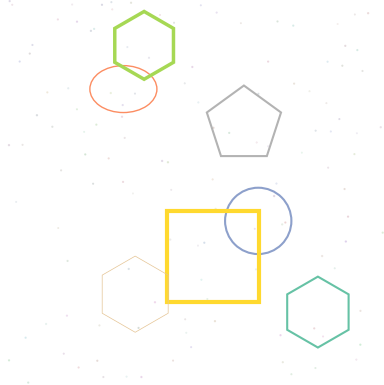[{"shape": "hexagon", "thickness": 1.5, "radius": 0.46, "center": [0.826, 0.189]}, {"shape": "oval", "thickness": 1, "radius": 0.44, "center": [0.32, 0.769]}, {"shape": "circle", "thickness": 1.5, "radius": 0.43, "center": [0.671, 0.426]}, {"shape": "hexagon", "thickness": 2.5, "radius": 0.44, "center": [0.374, 0.882]}, {"shape": "square", "thickness": 3, "radius": 0.6, "center": [0.552, 0.334]}, {"shape": "hexagon", "thickness": 0.5, "radius": 0.49, "center": [0.351, 0.236]}, {"shape": "pentagon", "thickness": 1.5, "radius": 0.51, "center": [0.634, 0.677]}]